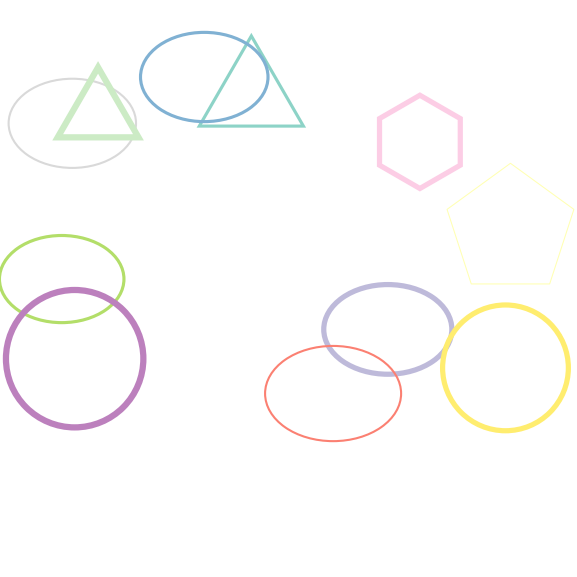[{"shape": "triangle", "thickness": 1.5, "radius": 0.52, "center": [0.435, 0.833]}, {"shape": "pentagon", "thickness": 0.5, "radius": 0.58, "center": [0.884, 0.601]}, {"shape": "oval", "thickness": 2.5, "radius": 0.55, "center": [0.672, 0.429]}, {"shape": "oval", "thickness": 1, "radius": 0.59, "center": [0.577, 0.318]}, {"shape": "oval", "thickness": 1.5, "radius": 0.55, "center": [0.354, 0.866]}, {"shape": "oval", "thickness": 1.5, "radius": 0.54, "center": [0.107, 0.516]}, {"shape": "hexagon", "thickness": 2.5, "radius": 0.4, "center": [0.727, 0.753]}, {"shape": "oval", "thickness": 1, "radius": 0.55, "center": [0.125, 0.786]}, {"shape": "circle", "thickness": 3, "radius": 0.59, "center": [0.129, 0.378]}, {"shape": "triangle", "thickness": 3, "radius": 0.4, "center": [0.17, 0.802]}, {"shape": "circle", "thickness": 2.5, "radius": 0.54, "center": [0.875, 0.362]}]